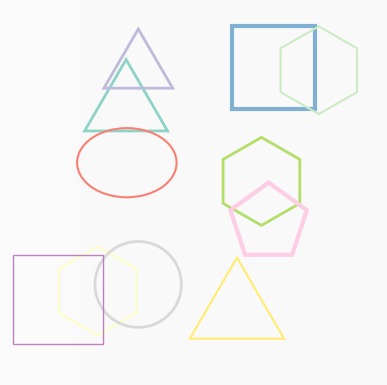[{"shape": "triangle", "thickness": 2, "radius": 0.62, "center": [0.325, 0.722]}, {"shape": "hexagon", "thickness": 1, "radius": 0.57, "center": [0.252, 0.244]}, {"shape": "triangle", "thickness": 2, "radius": 0.51, "center": [0.357, 0.822]}, {"shape": "oval", "thickness": 1.5, "radius": 0.64, "center": [0.327, 0.577]}, {"shape": "square", "thickness": 3, "radius": 0.54, "center": [0.705, 0.824]}, {"shape": "hexagon", "thickness": 2, "radius": 0.57, "center": [0.675, 0.529]}, {"shape": "pentagon", "thickness": 3, "radius": 0.52, "center": [0.693, 0.422]}, {"shape": "circle", "thickness": 2, "radius": 0.56, "center": [0.357, 0.261]}, {"shape": "square", "thickness": 1, "radius": 0.58, "center": [0.149, 0.221]}, {"shape": "hexagon", "thickness": 1.5, "radius": 0.57, "center": [0.823, 0.818]}, {"shape": "triangle", "thickness": 1.5, "radius": 0.7, "center": [0.612, 0.19]}]